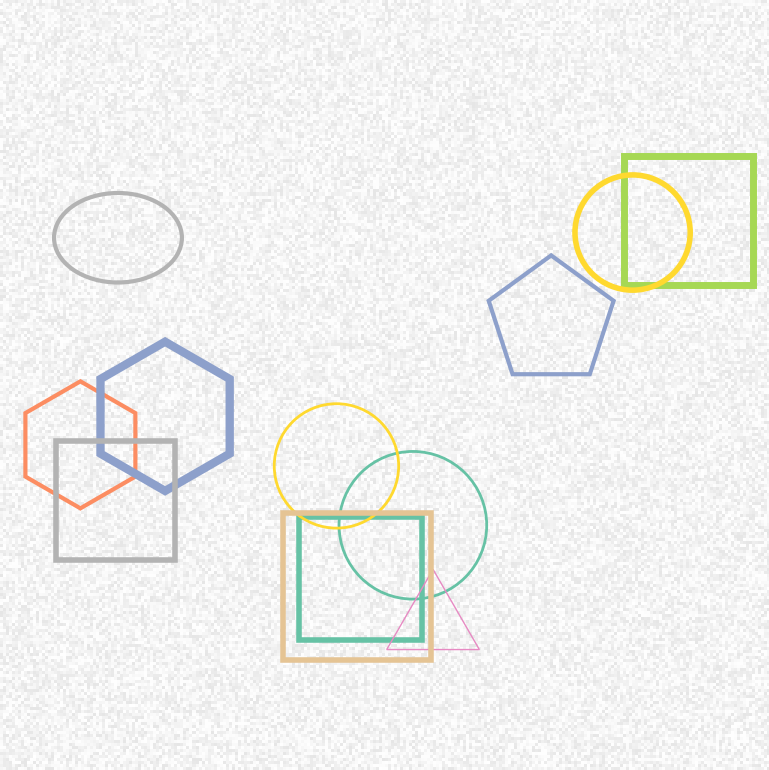[{"shape": "square", "thickness": 2, "radius": 0.4, "center": [0.469, 0.249]}, {"shape": "circle", "thickness": 1, "radius": 0.48, "center": [0.536, 0.318]}, {"shape": "hexagon", "thickness": 1.5, "radius": 0.41, "center": [0.104, 0.422]}, {"shape": "pentagon", "thickness": 1.5, "radius": 0.43, "center": [0.716, 0.583]}, {"shape": "hexagon", "thickness": 3, "radius": 0.48, "center": [0.214, 0.459]}, {"shape": "triangle", "thickness": 0.5, "radius": 0.35, "center": [0.562, 0.191]}, {"shape": "square", "thickness": 2.5, "radius": 0.42, "center": [0.894, 0.714]}, {"shape": "circle", "thickness": 1, "radius": 0.4, "center": [0.437, 0.395]}, {"shape": "circle", "thickness": 2, "radius": 0.37, "center": [0.822, 0.698]}, {"shape": "square", "thickness": 2, "radius": 0.48, "center": [0.464, 0.238]}, {"shape": "square", "thickness": 2, "radius": 0.39, "center": [0.15, 0.35]}, {"shape": "oval", "thickness": 1.5, "radius": 0.42, "center": [0.153, 0.691]}]